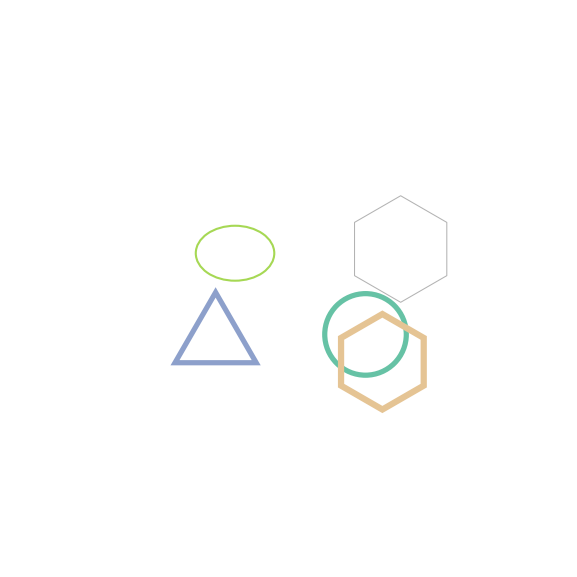[{"shape": "circle", "thickness": 2.5, "radius": 0.35, "center": [0.633, 0.42]}, {"shape": "triangle", "thickness": 2.5, "radius": 0.41, "center": [0.373, 0.412]}, {"shape": "oval", "thickness": 1, "radius": 0.34, "center": [0.407, 0.561]}, {"shape": "hexagon", "thickness": 3, "radius": 0.41, "center": [0.662, 0.373]}, {"shape": "hexagon", "thickness": 0.5, "radius": 0.46, "center": [0.694, 0.568]}]